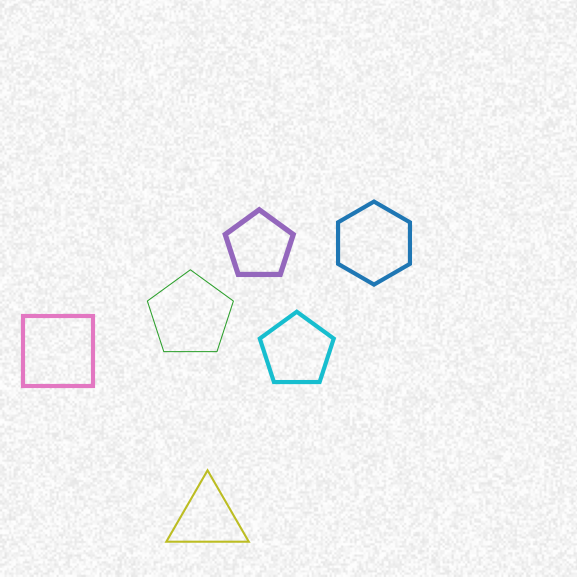[{"shape": "hexagon", "thickness": 2, "radius": 0.36, "center": [0.648, 0.578]}, {"shape": "pentagon", "thickness": 0.5, "radius": 0.39, "center": [0.33, 0.454]}, {"shape": "pentagon", "thickness": 2.5, "radius": 0.31, "center": [0.449, 0.574]}, {"shape": "square", "thickness": 2, "radius": 0.3, "center": [0.101, 0.391]}, {"shape": "triangle", "thickness": 1, "radius": 0.41, "center": [0.359, 0.102]}, {"shape": "pentagon", "thickness": 2, "radius": 0.34, "center": [0.514, 0.392]}]